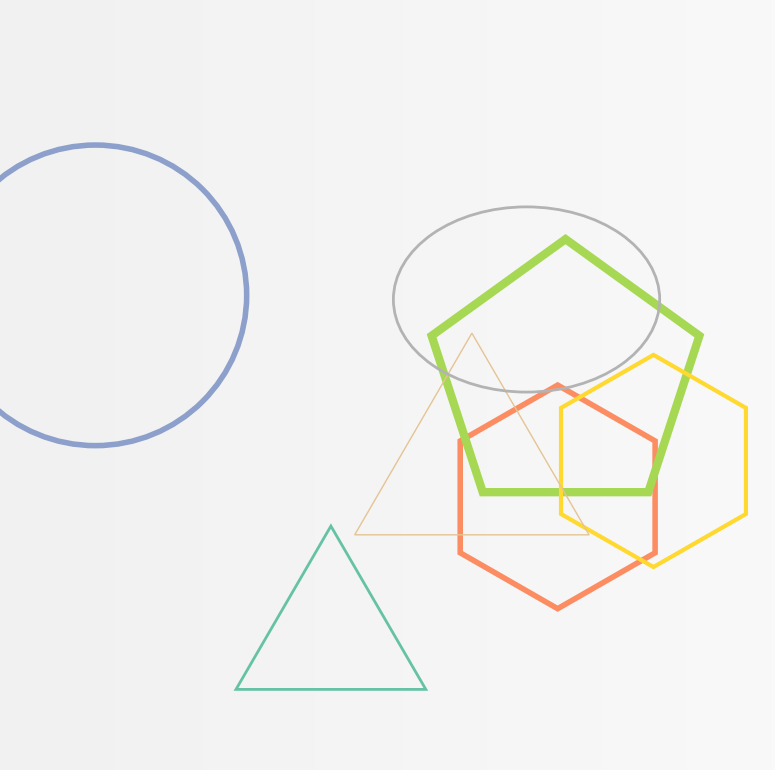[{"shape": "triangle", "thickness": 1, "radius": 0.71, "center": [0.427, 0.175]}, {"shape": "hexagon", "thickness": 2, "radius": 0.73, "center": [0.72, 0.355]}, {"shape": "circle", "thickness": 2, "radius": 0.98, "center": [0.123, 0.616]}, {"shape": "pentagon", "thickness": 3, "radius": 0.91, "center": [0.73, 0.508]}, {"shape": "hexagon", "thickness": 1.5, "radius": 0.69, "center": [0.843, 0.401]}, {"shape": "triangle", "thickness": 0.5, "radius": 0.87, "center": [0.609, 0.393]}, {"shape": "oval", "thickness": 1, "radius": 0.86, "center": [0.679, 0.611]}]